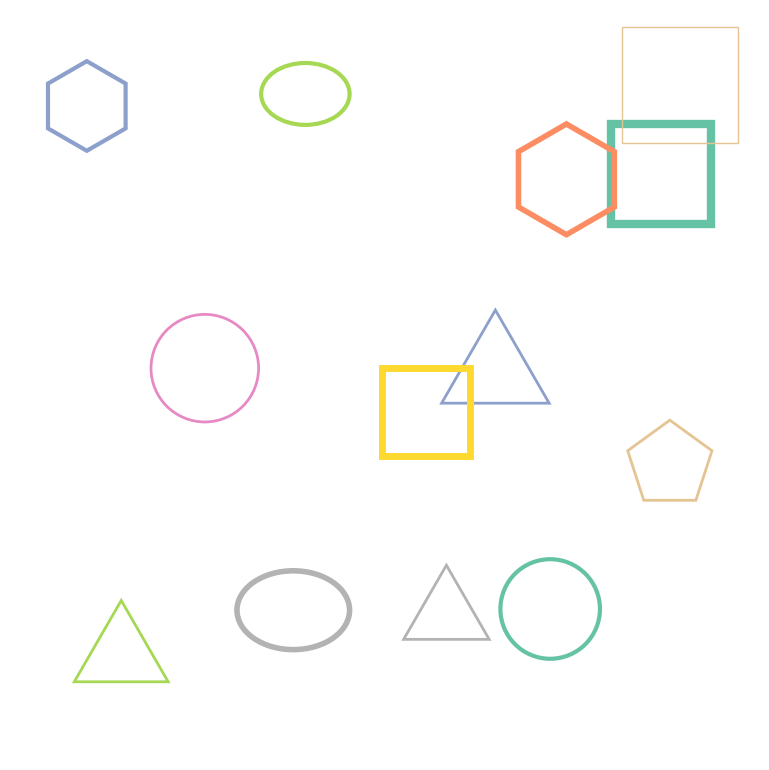[{"shape": "square", "thickness": 3, "radius": 0.32, "center": [0.859, 0.774]}, {"shape": "circle", "thickness": 1.5, "radius": 0.32, "center": [0.715, 0.209]}, {"shape": "hexagon", "thickness": 2, "radius": 0.36, "center": [0.736, 0.767]}, {"shape": "triangle", "thickness": 1, "radius": 0.4, "center": [0.643, 0.517]}, {"shape": "hexagon", "thickness": 1.5, "radius": 0.29, "center": [0.113, 0.862]}, {"shape": "circle", "thickness": 1, "radius": 0.35, "center": [0.266, 0.522]}, {"shape": "oval", "thickness": 1.5, "radius": 0.29, "center": [0.397, 0.878]}, {"shape": "triangle", "thickness": 1, "radius": 0.35, "center": [0.157, 0.15]}, {"shape": "square", "thickness": 2.5, "radius": 0.29, "center": [0.553, 0.465]}, {"shape": "square", "thickness": 0.5, "radius": 0.38, "center": [0.883, 0.889]}, {"shape": "pentagon", "thickness": 1, "radius": 0.29, "center": [0.87, 0.397]}, {"shape": "triangle", "thickness": 1, "radius": 0.32, "center": [0.58, 0.202]}, {"shape": "oval", "thickness": 2, "radius": 0.37, "center": [0.381, 0.208]}]